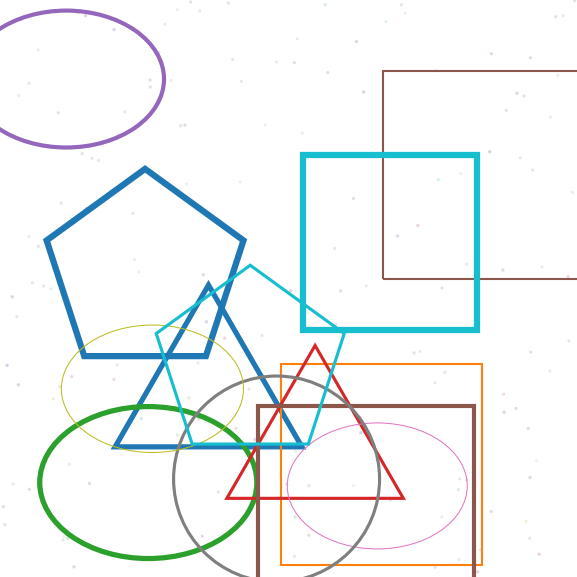[{"shape": "triangle", "thickness": 2.5, "radius": 0.93, "center": [0.361, 0.319]}, {"shape": "pentagon", "thickness": 3, "radius": 0.9, "center": [0.251, 0.527]}, {"shape": "square", "thickness": 1, "radius": 0.87, "center": [0.661, 0.195]}, {"shape": "oval", "thickness": 2.5, "radius": 0.94, "center": [0.257, 0.164]}, {"shape": "triangle", "thickness": 1.5, "radius": 0.88, "center": [0.546, 0.224]}, {"shape": "oval", "thickness": 2, "radius": 0.85, "center": [0.115, 0.862]}, {"shape": "square", "thickness": 1, "radius": 0.9, "center": [0.845, 0.696]}, {"shape": "square", "thickness": 2, "radius": 0.93, "center": [0.634, 0.109]}, {"shape": "oval", "thickness": 0.5, "radius": 0.78, "center": [0.653, 0.158]}, {"shape": "circle", "thickness": 1.5, "radius": 0.89, "center": [0.479, 0.17]}, {"shape": "oval", "thickness": 0.5, "radius": 0.79, "center": [0.264, 0.326]}, {"shape": "square", "thickness": 3, "radius": 0.76, "center": [0.675, 0.58]}, {"shape": "pentagon", "thickness": 1.5, "radius": 0.86, "center": [0.433, 0.369]}]